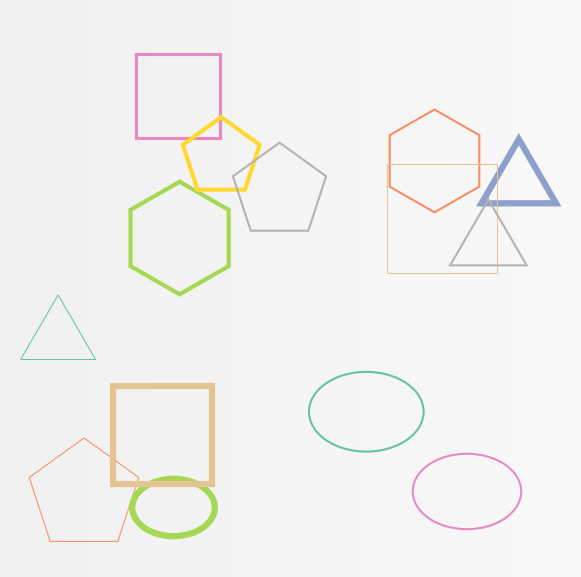[{"shape": "oval", "thickness": 1, "radius": 0.49, "center": [0.63, 0.286]}, {"shape": "triangle", "thickness": 0.5, "radius": 0.37, "center": [0.1, 0.414]}, {"shape": "hexagon", "thickness": 1, "radius": 0.45, "center": [0.747, 0.721]}, {"shape": "pentagon", "thickness": 0.5, "radius": 0.5, "center": [0.145, 0.142]}, {"shape": "triangle", "thickness": 3, "radius": 0.37, "center": [0.893, 0.684]}, {"shape": "square", "thickness": 1.5, "radius": 0.36, "center": [0.306, 0.833]}, {"shape": "oval", "thickness": 1, "radius": 0.47, "center": [0.803, 0.148]}, {"shape": "oval", "thickness": 3, "radius": 0.35, "center": [0.299, 0.12]}, {"shape": "hexagon", "thickness": 2, "radius": 0.49, "center": [0.309, 0.587]}, {"shape": "pentagon", "thickness": 2, "radius": 0.35, "center": [0.381, 0.727]}, {"shape": "square", "thickness": 0.5, "radius": 0.47, "center": [0.76, 0.62]}, {"shape": "square", "thickness": 3, "radius": 0.42, "center": [0.28, 0.246]}, {"shape": "pentagon", "thickness": 1, "radius": 0.42, "center": [0.481, 0.668]}, {"shape": "triangle", "thickness": 1, "radius": 0.38, "center": [0.84, 0.578]}]